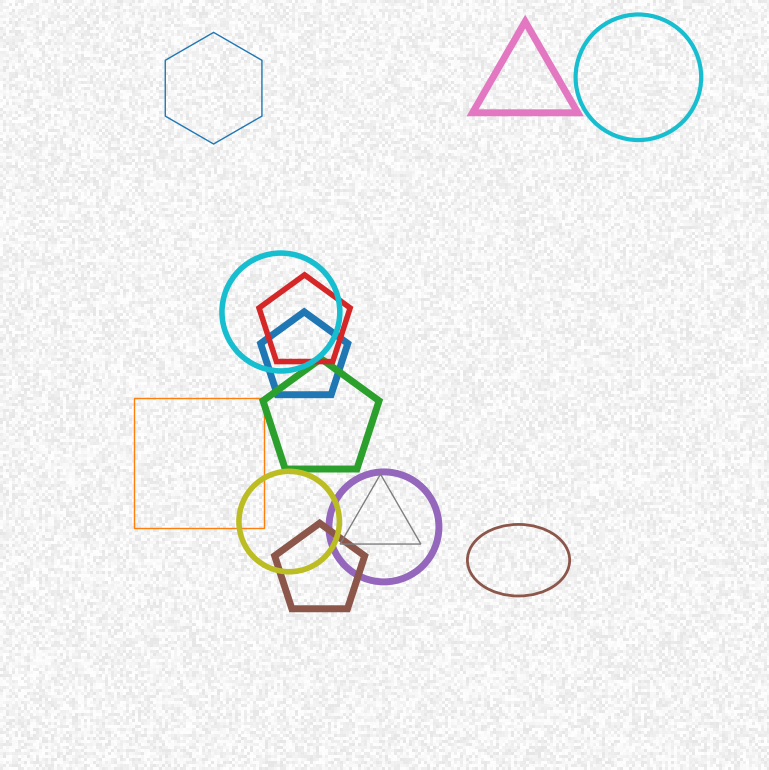[{"shape": "pentagon", "thickness": 2.5, "radius": 0.3, "center": [0.395, 0.536]}, {"shape": "hexagon", "thickness": 0.5, "radius": 0.36, "center": [0.277, 0.885]}, {"shape": "square", "thickness": 0.5, "radius": 0.42, "center": [0.258, 0.398]}, {"shape": "pentagon", "thickness": 2.5, "radius": 0.4, "center": [0.417, 0.455]}, {"shape": "pentagon", "thickness": 2, "radius": 0.31, "center": [0.396, 0.581]}, {"shape": "circle", "thickness": 2.5, "radius": 0.36, "center": [0.499, 0.316]}, {"shape": "pentagon", "thickness": 2.5, "radius": 0.31, "center": [0.415, 0.259]}, {"shape": "oval", "thickness": 1, "radius": 0.33, "center": [0.673, 0.272]}, {"shape": "triangle", "thickness": 2.5, "radius": 0.39, "center": [0.682, 0.893]}, {"shape": "triangle", "thickness": 0.5, "radius": 0.3, "center": [0.494, 0.324]}, {"shape": "circle", "thickness": 2, "radius": 0.33, "center": [0.376, 0.323]}, {"shape": "circle", "thickness": 2, "radius": 0.38, "center": [0.365, 0.595]}, {"shape": "circle", "thickness": 1.5, "radius": 0.41, "center": [0.829, 0.9]}]